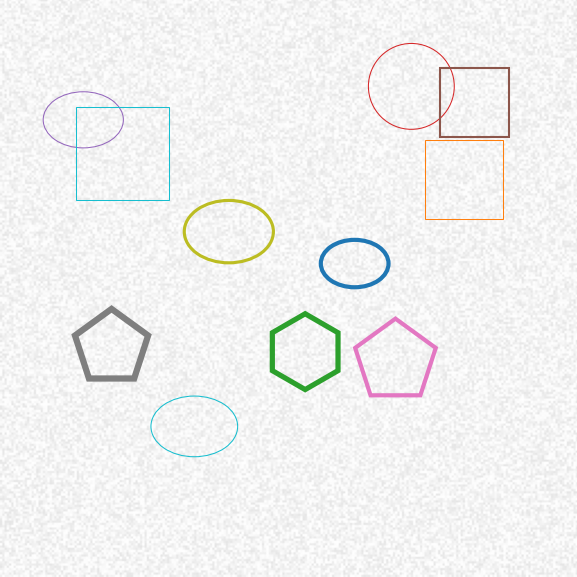[{"shape": "oval", "thickness": 2, "radius": 0.29, "center": [0.614, 0.543]}, {"shape": "square", "thickness": 0.5, "radius": 0.34, "center": [0.804, 0.688]}, {"shape": "hexagon", "thickness": 2.5, "radius": 0.33, "center": [0.528, 0.39]}, {"shape": "circle", "thickness": 0.5, "radius": 0.37, "center": [0.712, 0.85]}, {"shape": "oval", "thickness": 0.5, "radius": 0.35, "center": [0.144, 0.792]}, {"shape": "square", "thickness": 1, "radius": 0.3, "center": [0.821, 0.822]}, {"shape": "pentagon", "thickness": 2, "radius": 0.37, "center": [0.685, 0.374]}, {"shape": "pentagon", "thickness": 3, "radius": 0.33, "center": [0.193, 0.398]}, {"shape": "oval", "thickness": 1.5, "radius": 0.39, "center": [0.396, 0.598]}, {"shape": "oval", "thickness": 0.5, "radius": 0.38, "center": [0.336, 0.261]}, {"shape": "square", "thickness": 0.5, "radius": 0.4, "center": [0.212, 0.733]}]